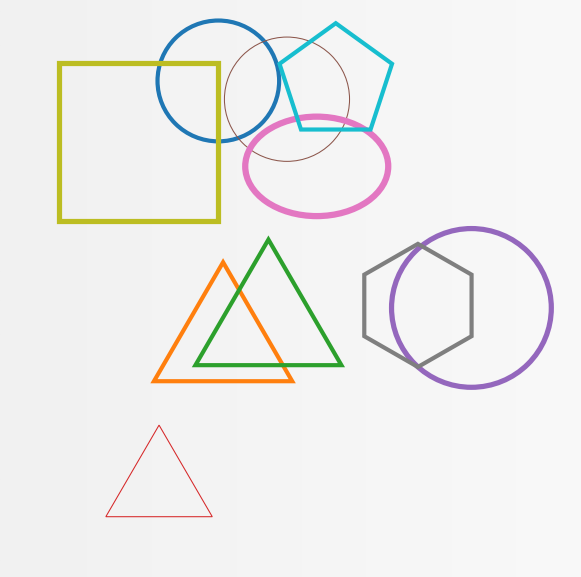[{"shape": "circle", "thickness": 2, "radius": 0.52, "center": [0.376, 0.859]}, {"shape": "triangle", "thickness": 2, "radius": 0.69, "center": [0.384, 0.408]}, {"shape": "triangle", "thickness": 2, "radius": 0.72, "center": [0.462, 0.439]}, {"shape": "triangle", "thickness": 0.5, "radius": 0.53, "center": [0.274, 0.157]}, {"shape": "circle", "thickness": 2.5, "radius": 0.69, "center": [0.811, 0.466]}, {"shape": "circle", "thickness": 0.5, "radius": 0.54, "center": [0.494, 0.827]}, {"shape": "oval", "thickness": 3, "radius": 0.62, "center": [0.545, 0.711]}, {"shape": "hexagon", "thickness": 2, "radius": 0.53, "center": [0.719, 0.47]}, {"shape": "square", "thickness": 2.5, "radius": 0.68, "center": [0.238, 0.754]}, {"shape": "pentagon", "thickness": 2, "radius": 0.51, "center": [0.578, 0.857]}]